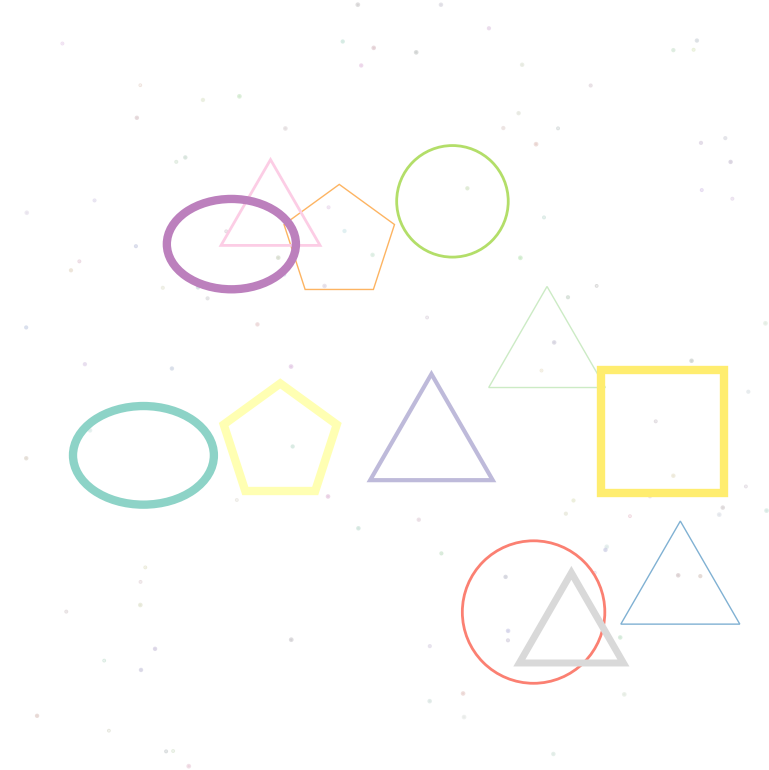[{"shape": "oval", "thickness": 3, "radius": 0.46, "center": [0.186, 0.409]}, {"shape": "pentagon", "thickness": 3, "radius": 0.39, "center": [0.364, 0.425]}, {"shape": "triangle", "thickness": 1.5, "radius": 0.46, "center": [0.56, 0.422]}, {"shape": "circle", "thickness": 1, "radius": 0.46, "center": [0.693, 0.205]}, {"shape": "triangle", "thickness": 0.5, "radius": 0.45, "center": [0.884, 0.234]}, {"shape": "pentagon", "thickness": 0.5, "radius": 0.38, "center": [0.441, 0.685]}, {"shape": "circle", "thickness": 1, "radius": 0.36, "center": [0.588, 0.739]}, {"shape": "triangle", "thickness": 1, "radius": 0.37, "center": [0.351, 0.718]}, {"shape": "triangle", "thickness": 2.5, "radius": 0.39, "center": [0.742, 0.178]}, {"shape": "oval", "thickness": 3, "radius": 0.42, "center": [0.301, 0.683]}, {"shape": "triangle", "thickness": 0.5, "radius": 0.44, "center": [0.71, 0.54]}, {"shape": "square", "thickness": 3, "radius": 0.4, "center": [0.86, 0.44]}]